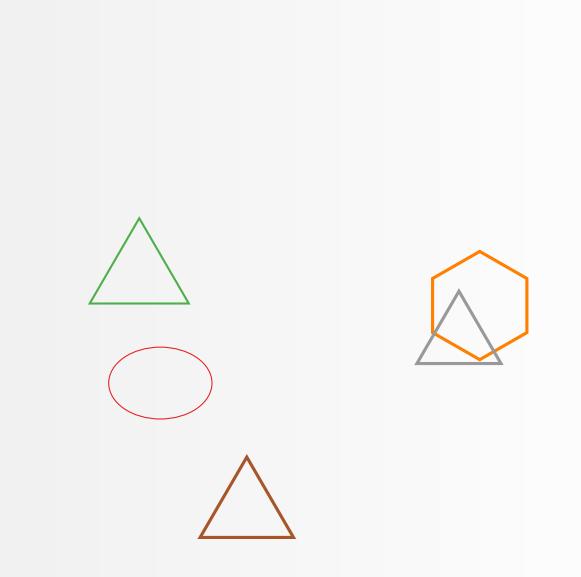[{"shape": "oval", "thickness": 0.5, "radius": 0.44, "center": [0.276, 0.336]}, {"shape": "triangle", "thickness": 1, "radius": 0.49, "center": [0.24, 0.523]}, {"shape": "hexagon", "thickness": 1.5, "radius": 0.47, "center": [0.825, 0.47]}, {"shape": "triangle", "thickness": 1.5, "radius": 0.46, "center": [0.425, 0.115]}, {"shape": "triangle", "thickness": 1.5, "radius": 0.42, "center": [0.79, 0.411]}]